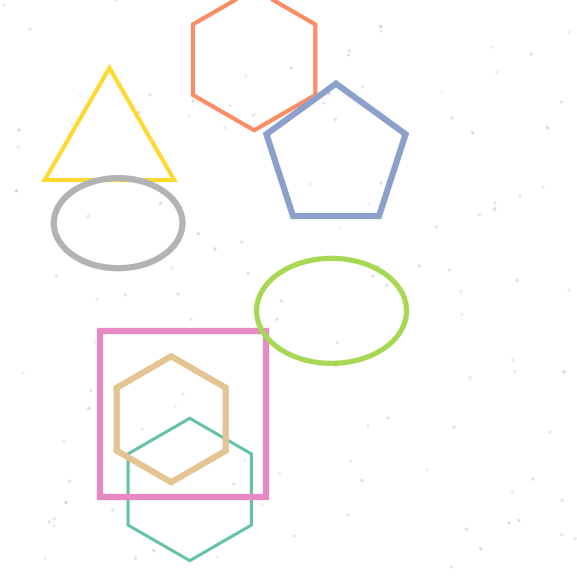[{"shape": "hexagon", "thickness": 1.5, "radius": 0.62, "center": [0.329, 0.152]}, {"shape": "hexagon", "thickness": 2, "radius": 0.61, "center": [0.44, 0.896]}, {"shape": "pentagon", "thickness": 3, "radius": 0.63, "center": [0.582, 0.728]}, {"shape": "square", "thickness": 3, "radius": 0.72, "center": [0.317, 0.282]}, {"shape": "oval", "thickness": 2.5, "radius": 0.65, "center": [0.574, 0.461]}, {"shape": "triangle", "thickness": 2, "radius": 0.65, "center": [0.19, 0.752]}, {"shape": "hexagon", "thickness": 3, "radius": 0.55, "center": [0.296, 0.273]}, {"shape": "oval", "thickness": 3, "radius": 0.56, "center": [0.205, 0.613]}]